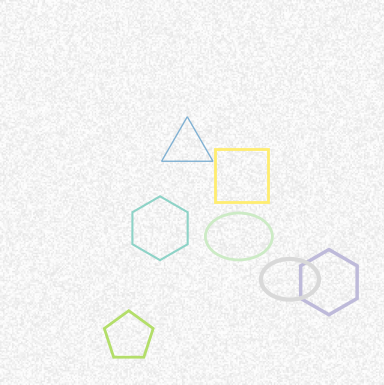[{"shape": "hexagon", "thickness": 1.5, "radius": 0.41, "center": [0.416, 0.407]}, {"shape": "hexagon", "thickness": 2.5, "radius": 0.42, "center": [0.854, 0.267]}, {"shape": "triangle", "thickness": 1, "radius": 0.39, "center": [0.486, 0.62]}, {"shape": "pentagon", "thickness": 2, "radius": 0.33, "center": [0.334, 0.126]}, {"shape": "oval", "thickness": 3, "radius": 0.38, "center": [0.753, 0.275]}, {"shape": "oval", "thickness": 2, "radius": 0.43, "center": [0.621, 0.386]}, {"shape": "square", "thickness": 2, "radius": 0.35, "center": [0.626, 0.544]}]